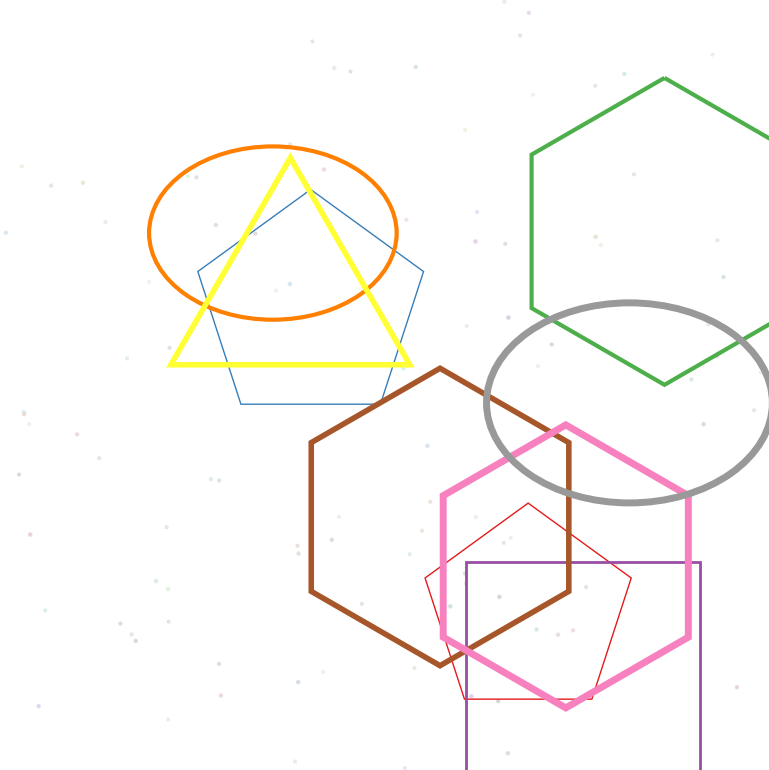[{"shape": "pentagon", "thickness": 0.5, "radius": 0.7, "center": [0.686, 0.206]}, {"shape": "pentagon", "thickness": 0.5, "radius": 0.77, "center": [0.403, 0.6]}, {"shape": "hexagon", "thickness": 1.5, "radius": 1.0, "center": [0.863, 0.7]}, {"shape": "square", "thickness": 1, "radius": 0.76, "center": [0.757, 0.119]}, {"shape": "oval", "thickness": 1.5, "radius": 0.8, "center": [0.354, 0.697]}, {"shape": "triangle", "thickness": 2, "radius": 0.9, "center": [0.377, 0.616]}, {"shape": "hexagon", "thickness": 2, "radius": 0.97, "center": [0.571, 0.329]}, {"shape": "hexagon", "thickness": 2.5, "radius": 0.92, "center": [0.735, 0.264]}, {"shape": "oval", "thickness": 2.5, "radius": 0.93, "center": [0.817, 0.477]}]